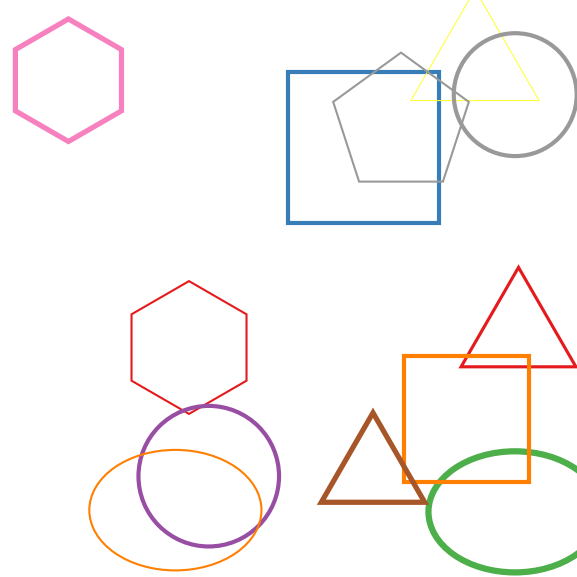[{"shape": "triangle", "thickness": 1.5, "radius": 0.57, "center": [0.898, 0.421]}, {"shape": "hexagon", "thickness": 1, "radius": 0.57, "center": [0.327, 0.397]}, {"shape": "square", "thickness": 2, "radius": 0.65, "center": [0.629, 0.743]}, {"shape": "oval", "thickness": 3, "radius": 0.75, "center": [0.892, 0.113]}, {"shape": "circle", "thickness": 2, "radius": 0.61, "center": [0.361, 0.175]}, {"shape": "square", "thickness": 2, "radius": 0.54, "center": [0.807, 0.274]}, {"shape": "oval", "thickness": 1, "radius": 0.75, "center": [0.304, 0.116]}, {"shape": "triangle", "thickness": 0.5, "radius": 0.64, "center": [0.822, 0.889]}, {"shape": "triangle", "thickness": 2.5, "radius": 0.52, "center": [0.646, 0.181]}, {"shape": "hexagon", "thickness": 2.5, "radius": 0.53, "center": [0.119, 0.86]}, {"shape": "pentagon", "thickness": 1, "radius": 0.62, "center": [0.694, 0.785]}, {"shape": "circle", "thickness": 2, "radius": 0.53, "center": [0.892, 0.835]}]